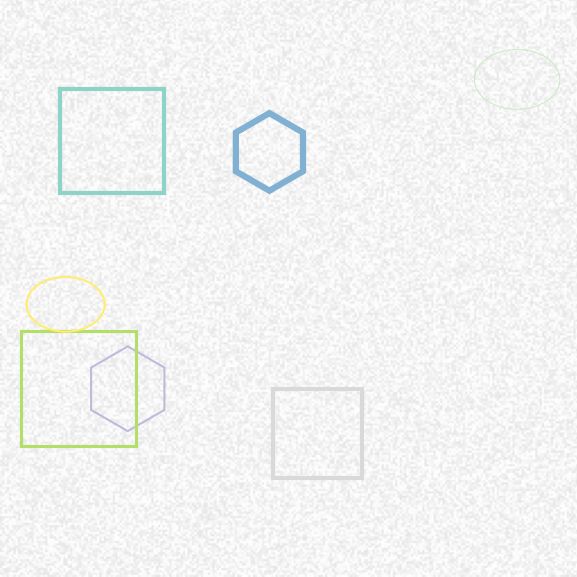[{"shape": "square", "thickness": 2, "radius": 0.45, "center": [0.193, 0.755]}, {"shape": "hexagon", "thickness": 1, "radius": 0.37, "center": [0.221, 0.326]}, {"shape": "hexagon", "thickness": 3, "radius": 0.34, "center": [0.467, 0.736]}, {"shape": "square", "thickness": 1.5, "radius": 0.5, "center": [0.136, 0.326]}, {"shape": "square", "thickness": 2, "radius": 0.39, "center": [0.549, 0.248]}, {"shape": "oval", "thickness": 0.5, "radius": 0.37, "center": [0.895, 0.862]}, {"shape": "oval", "thickness": 1, "radius": 0.34, "center": [0.114, 0.472]}]